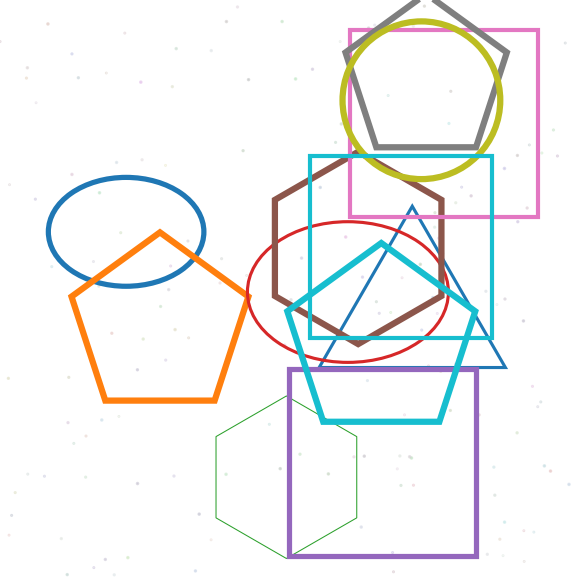[{"shape": "oval", "thickness": 2.5, "radius": 0.67, "center": [0.218, 0.598]}, {"shape": "triangle", "thickness": 1.5, "radius": 0.93, "center": [0.714, 0.456]}, {"shape": "pentagon", "thickness": 3, "radius": 0.81, "center": [0.277, 0.436]}, {"shape": "hexagon", "thickness": 0.5, "radius": 0.7, "center": [0.496, 0.173]}, {"shape": "oval", "thickness": 1.5, "radius": 0.87, "center": [0.602, 0.493]}, {"shape": "square", "thickness": 2.5, "radius": 0.81, "center": [0.662, 0.198]}, {"shape": "hexagon", "thickness": 3, "radius": 0.83, "center": [0.62, 0.57]}, {"shape": "square", "thickness": 2, "radius": 0.81, "center": [0.769, 0.786]}, {"shape": "pentagon", "thickness": 3, "radius": 0.73, "center": [0.738, 0.863]}, {"shape": "circle", "thickness": 3, "radius": 0.68, "center": [0.73, 0.826]}, {"shape": "pentagon", "thickness": 3, "radius": 0.86, "center": [0.66, 0.407]}, {"shape": "square", "thickness": 2, "radius": 0.79, "center": [0.695, 0.571]}]